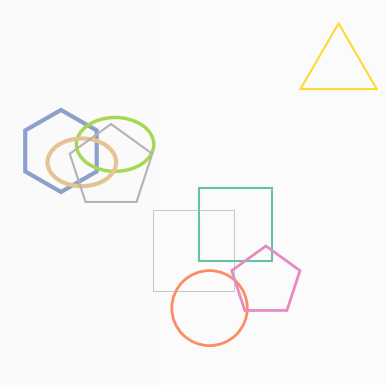[{"shape": "square", "thickness": 1.5, "radius": 0.47, "center": [0.607, 0.417]}, {"shape": "circle", "thickness": 2, "radius": 0.49, "center": [0.541, 0.2]}, {"shape": "hexagon", "thickness": 3, "radius": 0.53, "center": [0.157, 0.608]}, {"shape": "pentagon", "thickness": 2, "radius": 0.46, "center": [0.686, 0.269]}, {"shape": "oval", "thickness": 2.5, "radius": 0.5, "center": [0.297, 0.625]}, {"shape": "triangle", "thickness": 1.5, "radius": 0.57, "center": [0.874, 0.826]}, {"shape": "oval", "thickness": 3, "radius": 0.44, "center": [0.211, 0.578]}, {"shape": "pentagon", "thickness": 1.5, "radius": 0.56, "center": [0.287, 0.566]}, {"shape": "square", "thickness": 0.5, "radius": 0.52, "center": [0.499, 0.35]}]